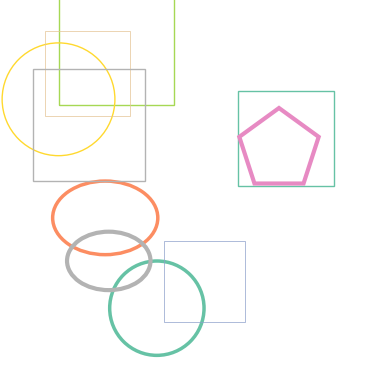[{"shape": "circle", "thickness": 2.5, "radius": 0.61, "center": [0.407, 0.2]}, {"shape": "square", "thickness": 1, "radius": 0.62, "center": [0.743, 0.64]}, {"shape": "oval", "thickness": 2.5, "radius": 0.68, "center": [0.273, 0.434]}, {"shape": "square", "thickness": 0.5, "radius": 0.53, "center": [0.53, 0.268]}, {"shape": "pentagon", "thickness": 3, "radius": 0.54, "center": [0.725, 0.611]}, {"shape": "square", "thickness": 1, "radius": 0.74, "center": [0.303, 0.875]}, {"shape": "circle", "thickness": 1, "radius": 0.73, "center": [0.152, 0.742]}, {"shape": "square", "thickness": 0.5, "radius": 0.55, "center": [0.227, 0.81]}, {"shape": "oval", "thickness": 3, "radius": 0.54, "center": [0.283, 0.322]}, {"shape": "square", "thickness": 1, "radius": 0.72, "center": [0.231, 0.675]}]